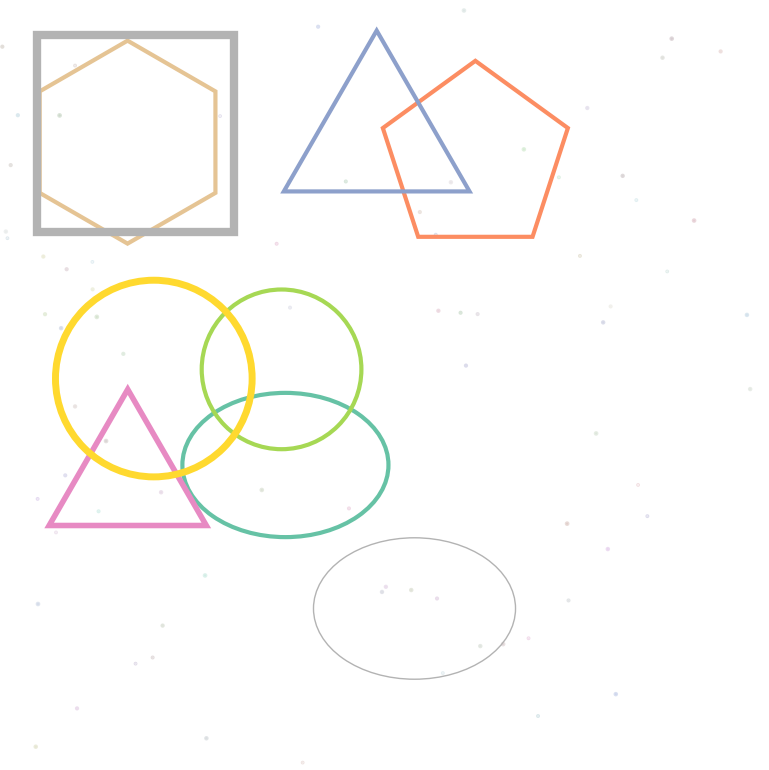[{"shape": "oval", "thickness": 1.5, "radius": 0.67, "center": [0.371, 0.396]}, {"shape": "pentagon", "thickness": 1.5, "radius": 0.63, "center": [0.617, 0.795]}, {"shape": "triangle", "thickness": 1.5, "radius": 0.7, "center": [0.489, 0.821]}, {"shape": "triangle", "thickness": 2, "radius": 0.59, "center": [0.166, 0.376]}, {"shape": "circle", "thickness": 1.5, "radius": 0.52, "center": [0.366, 0.52]}, {"shape": "circle", "thickness": 2.5, "radius": 0.64, "center": [0.2, 0.508]}, {"shape": "hexagon", "thickness": 1.5, "radius": 0.66, "center": [0.166, 0.815]}, {"shape": "square", "thickness": 3, "radius": 0.64, "center": [0.176, 0.827]}, {"shape": "oval", "thickness": 0.5, "radius": 0.66, "center": [0.538, 0.21]}]